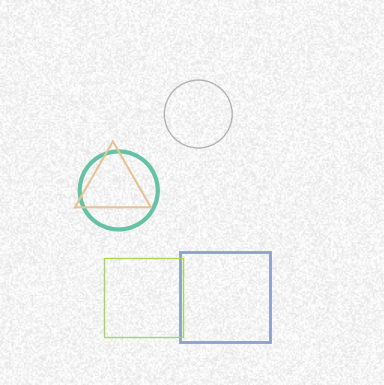[{"shape": "circle", "thickness": 3, "radius": 0.51, "center": [0.308, 0.505]}, {"shape": "square", "thickness": 2, "radius": 0.58, "center": [0.585, 0.228]}, {"shape": "square", "thickness": 1, "radius": 0.51, "center": [0.372, 0.226]}, {"shape": "triangle", "thickness": 1.5, "radius": 0.57, "center": [0.293, 0.519]}, {"shape": "circle", "thickness": 1, "radius": 0.44, "center": [0.515, 0.704]}]